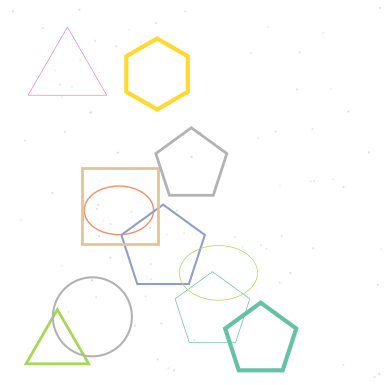[{"shape": "pentagon", "thickness": 0.5, "radius": 0.51, "center": [0.552, 0.192]}, {"shape": "pentagon", "thickness": 3, "radius": 0.49, "center": [0.677, 0.117]}, {"shape": "oval", "thickness": 1, "radius": 0.45, "center": [0.309, 0.454]}, {"shape": "pentagon", "thickness": 1.5, "radius": 0.57, "center": [0.424, 0.355]}, {"shape": "triangle", "thickness": 0.5, "radius": 0.59, "center": [0.175, 0.812]}, {"shape": "oval", "thickness": 0.5, "radius": 0.51, "center": [0.567, 0.291]}, {"shape": "triangle", "thickness": 2, "radius": 0.47, "center": [0.149, 0.102]}, {"shape": "hexagon", "thickness": 3, "radius": 0.46, "center": [0.408, 0.808]}, {"shape": "square", "thickness": 2, "radius": 0.5, "center": [0.312, 0.465]}, {"shape": "pentagon", "thickness": 2, "radius": 0.48, "center": [0.497, 0.571]}, {"shape": "circle", "thickness": 1.5, "radius": 0.51, "center": [0.24, 0.177]}]